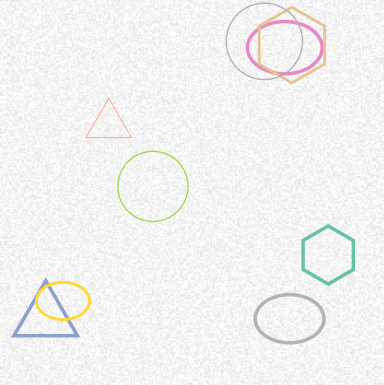[{"shape": "hexagon", "thickness": 2.5, "radius": 0.38, "center": [0.853, 0.338]}, {"shape": "triangle", "thickness": 0.5, "radius": 0.34, "center": [0.283, 0.677]}, {"shape": "triangle", "thickness": 2.5, "radius": 0.48, "center": [0.119, 0.176]}, {"shape": "oval", "thickness": 2.5, "radius": 0.49, "center": [0.74, 0.876]}, {"shape": "circle", "thickness": 1, "radius": 0.46, "center": [0.397, 0.516]}, {"shape": "oval", "thickness": 2, "radius": 0.35, "center": [0.164, 0.218]}, {"shape": "hexagon", "thickness": 2, "radius": 0.49, "center": [0.758, 0.883]}, {"shape": "circle", "thickness": 1, "radius": 0.5, "center": [0.687, 0.892]}, {"shape": "oval", "thickness": 2.5, "radius": 0.45, "center": [0.752, 0.172]}]